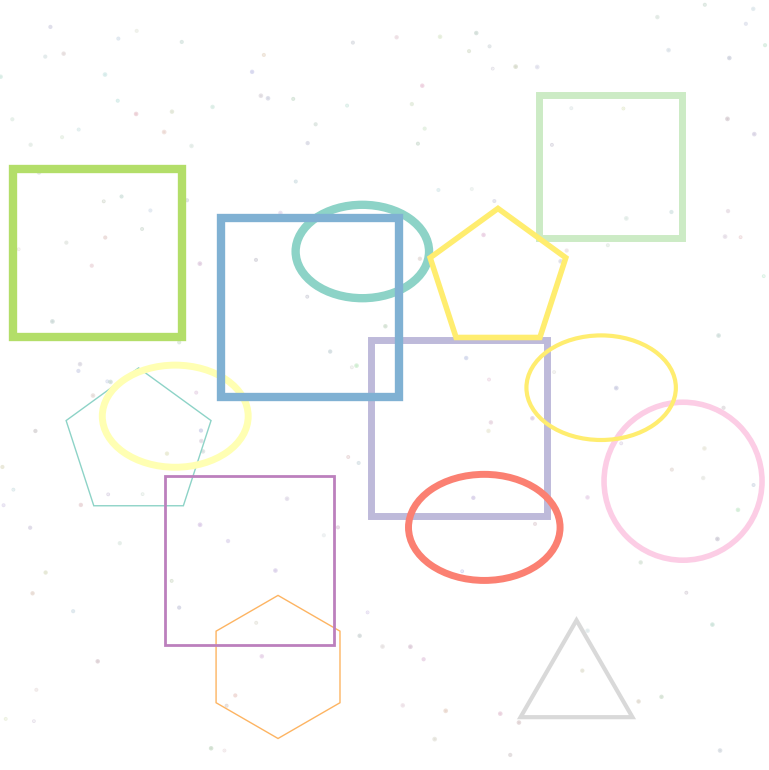[{"shape": "pentagon", "thickness": 0.5, "radius": 0.49, "center": [0.18, 0.423]}, {"shape": "oval", "thickness": 3, "radius": 0.43, "center": [0.471, 0.673]}, {"shape": "oval", "thickness": 2.5, "radius": 0.47, "center": [0.228, 0.459]}, {"shape": "square", "thickness": 2.5, "radius": 0.57, "center": [0.596, 0.444]}, {"shape": "oval", "thickness": 2.5, "radius": 0.49, "center": [0.629, 0.315]}, {"shape": "square", "thickness": 3, "radius": 0.58, "center": [0.403, 0.601]}, {"shape": "hexagon", "thickness": 0.5, "radius": 0.46, "center": [0.361, 0.134]}, {"shape": "square", "thickness": 3, "radius": 0.55, "center": [0.127, 0.672]}, {"shape": "circle", "thickness": 2, "radius": 0.51, "center": [0.887, 0.375]}, {"shape": "triangle", "thickness": 1.5, "radius": 0.42, "center": [0.749, 0.111]}, {"shape": "square", "thickness": 1, "radius": 0.55, "center": [0.324, 0.272]}, {"shape": "square", "thickness": 2.5, "radius": 0.46, "center": [0.793, 0.784]}, {"shape": "pentagon", "thickness": 2, "radius": 0.46, "center": [0.647, 0.637]}, {"shape": "oval", "thickness": 1.5, "radius": 0.49, "center": [0.781, 0.496]}]